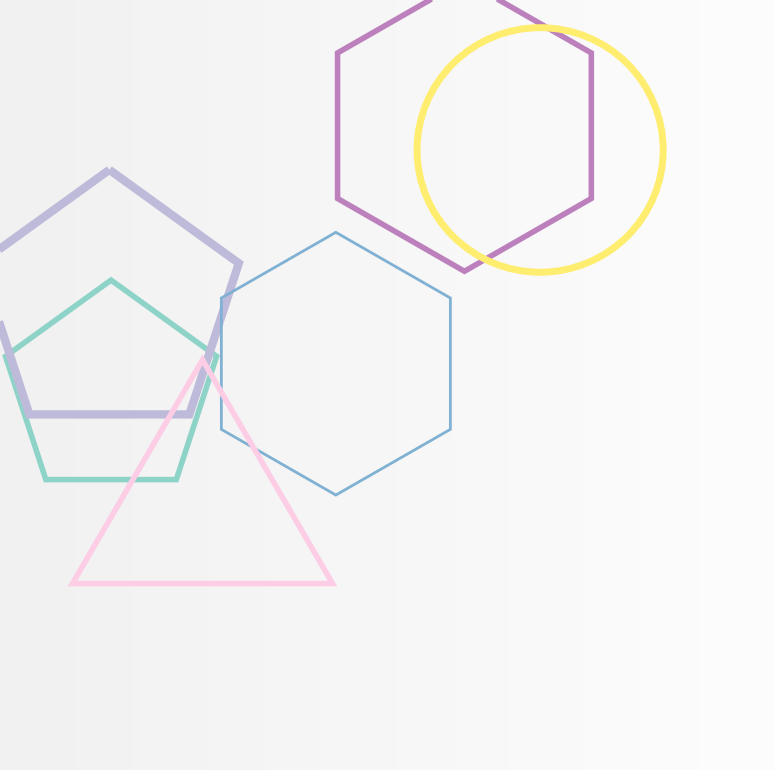[{"shape": "pentagon", "thickness": 2, "radius": 0.72, "center": [0.143, 0.493]}, {"shape": "pentagon", "thickness": 3, "radius": 0.88, "center": [0.141, 0.604]}, {"shape": "hexagon", "thickness": 1, "radius": 0.85, "center": [0.433, 0.528]}, {"shape": "triangle", "thickness": 2, "radius": 0.97, "center": [0.261, 0.339]}, {"shape": "hexagon", "thickness": 2, "radius": 0.95, "center": [0.599, 0.837]}, {"shape": "circle", "thickness": 2.5, "radius": 0.79, "center": [0.697, 0.805]}]